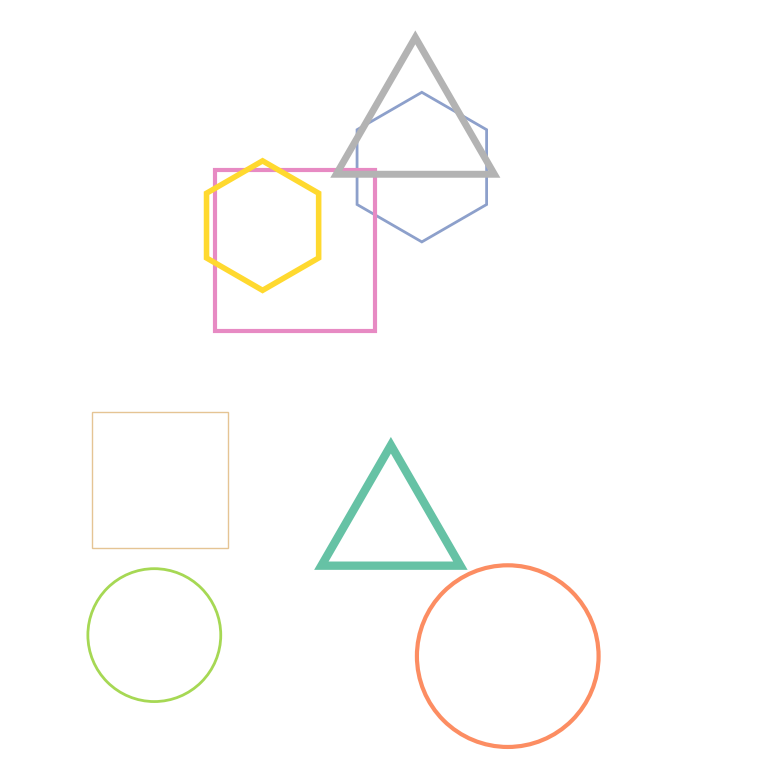[{"shape": "triangle", "thickness": 3, "radius": 0.52, "center": [0.508, 0.317]}, {"shape": "circle", "thickness": 1.5, "radius": 0.59, "center": [0.659, 0.148]}, {"shape": "hexagon", "thickness": 1, "radius": 0.49, "center": [0.548, 0.783]}, {"shape": "square", "thickness": 1.5, "radius": 0.52, "center": [0.383, 0.675]}, {"shape": "circle", "thickness": 1, "radius": 0.43, "center": [0.2, 0.175]}, {"shape": "hexagon", "thickness": 2, "radius": 0.42, "center": [0.341, 0.707]}, {"shape": "square", "thickness": 0.5, "radius": 0.44, "center": [0.208, 0.376]}, {"shape": "triangle", "thickness": 2.5, "radius": 0.59, "center": [0.539, 0.833]}]